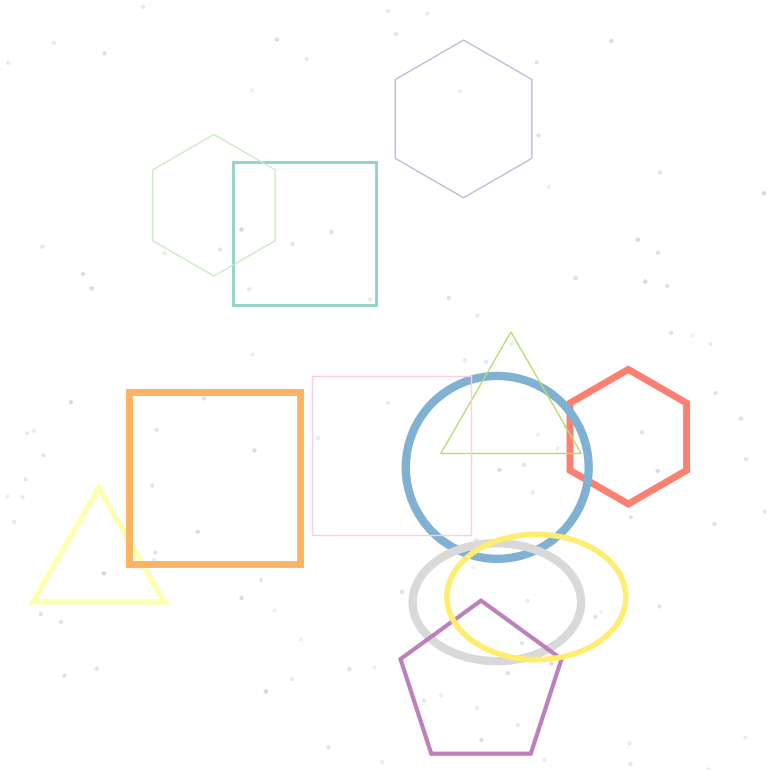[{"shape": "square", "thickness": 1, "radius": 0.46, "center": [0.396, 0.696]}, {"shape": "triangle", "thickness": 2, "radius": 0.49, "center": [0.128, 0.268]}, {"shape": "hexagon", "thickness": 0.5, "radius": 0.51, "center": [0.602, 0.846]}, {"shape": "hexagon", "thickness": 2.5, "radius": 0.44, "center": [0.816, 0.433]}, {"shape": "circle", "thickness": 3, "radius": 0.59, "center": [0.646, 0.393]}, {"shape": "square", "thickness": 2.5, "radius": 0.56, "center": [0.278, 0.379]}, {"shape": "triangle", "thickness": 0.5, "radius": 0.53, "center": [0.664, 0.464]}, {"shape": "square", "thickness": 0.5, "radius": 0.52, "center": [0.508, 0.408]}, {"shape": "oval", "thickness": 3, "radius": 0.55, "center": [0.645, 0.218]}, {"shape": "pentagon", "thickness": 1.5, "radius": 0.55, "center": [0.625, 0.11]}, {"shape": "hexagon", "thickness": 0.5, "radius": 0.46, "center": [0.278, 0.733]}, {"shape": "oval", "thickness": 2, "radius": 0.58, "center": [0.697, 0.225]}]